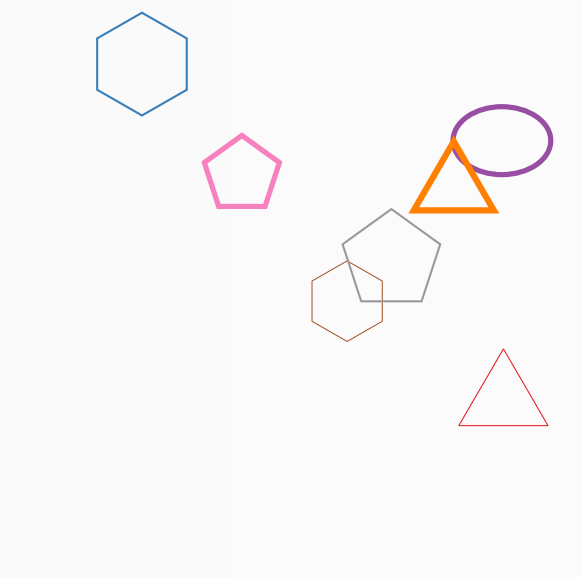[{"shape": "triangle", "thickness": 0.5, "radius": 0.44, "center": [0.866, 0.306]}, {"shape": "hexagon", "thickness": 1, "radius": 0.44, "center": [0.244, 0.888]}, {"shape": "oval", "thickness": 2.5, "radius": 0.42, "center": [0.863, 0.756]}, {"shape": "triangle", "thickness": 3, "radius": 0.4, "center": [0.781, 0.675]}, {"shape": "hexagon", "thickness": 0.5, "radius": 0.35, "center": [0.597, 0.478]}, {"shape": "pentagon", "thickness": 2.5, "radius": 0.34, "center": [0.416, 0.697]}, {"shape": "pentagon", "thickness": 1, "radius": 0.44, "center": [0.673, 0.549]}]